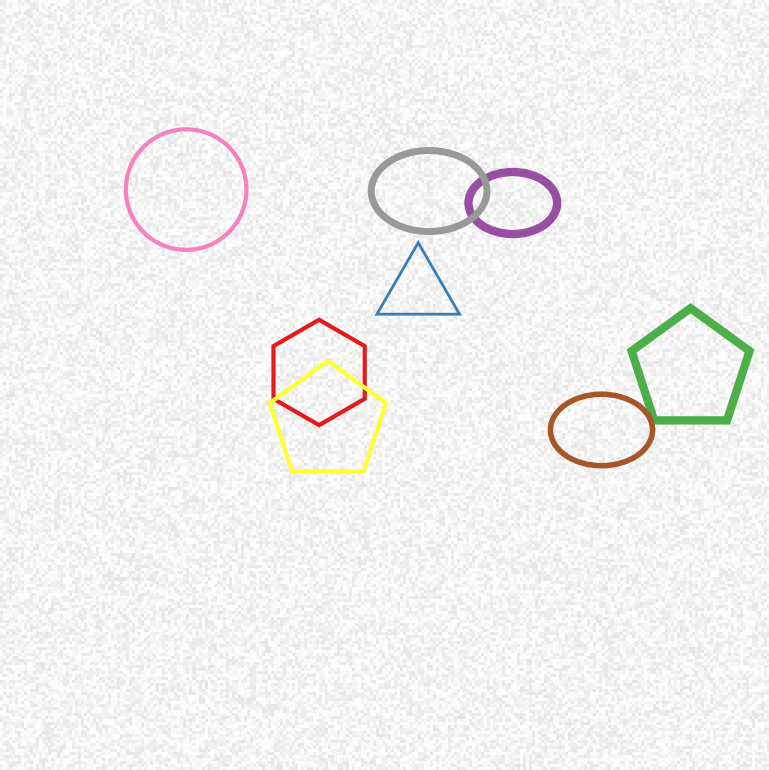[{"shape": "hexagon", "thickness": 1.5, "radius": 0.34, "center": [0.414, 0.516]}, {"shape": "triangle", "thickness": 1, "radius": 0.31, "center": [0.543, 0.623]}, {"shape": "pentagon", "thickness": 3, "radius": 0.4, "center": [0.897, 0.519]}, {"shape": "oval", "thickness": 3, "radius": 0.29, "center": [0.666, 0.736]}, {"shape": "pentagon", "thickness": 1.5, "radius": 0.4, "center": [0.426, 0.452]}, {"shape": "oval", "thickness": 2, "radius": 0.33, "center": [0.781, 0.442]}, {"shape": "circle", "thickness": 1.5, "radius": 0.39, "center": [0.242, 0.754]}, {"shape": "oval", "thickness": 2.5, "radius": 0.38, "center": [0.557, 0.752]}]